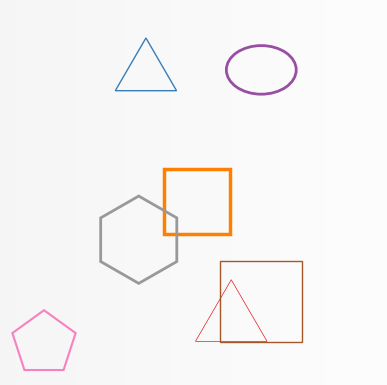[{"shape": "triangle", "thickness": 0.5, "radius": 0.53, "center": [0.597, 0.167]}, {"shape": "triangle", "thickness": 1, "radius": 0.46, "center": [0.377, 0.81]}, {"shape": "oval", "thickness": 2, "radius": 0.45, "center": [0.674, 0.818]}, {"shape": "square", "thickness": 2.5, "radius": 0.42, "center": [0.508, 0.476]}, {"shape": "square", "thickness": 1, "radius": 0.53, "center": [0.674, 0.217]}, {"shape": "pentagon", "thickness": 1.5, "radius": 0.43, "center": [0.114, 0.108]}, {"shape": "hexagon", "thickness": 2, "radius": 0.57, "center": [0.358, 0.377]}]